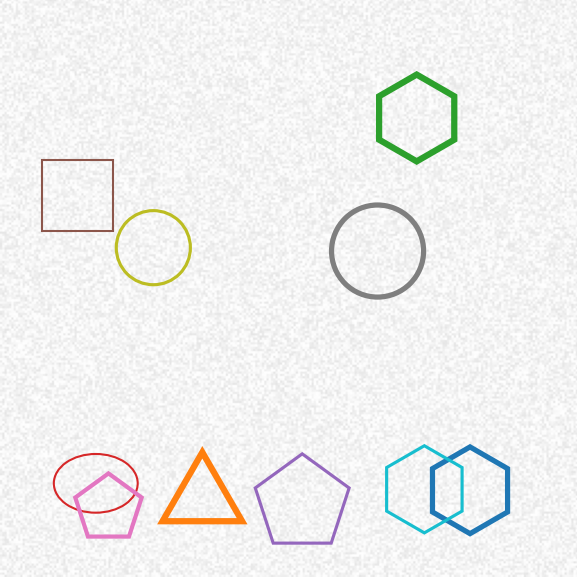[{"shape": "hexagon", "thickness": 2.5, "radius": 0.38, "center": [0.814, 0.15]}, {"shape": "triangle", "thickness": 3, "radius": 0.4, "center": [0.35, 0.136]}, {"shape": "hexagon", "thickness": 3, "radius": 0.38, "center": [0.722, 0.795]}, {"shape": "oval", "thickness": 1, "radius": 0.36, "center": [0.166, 0.162]}, {"shape": "pentagon", "thickness": 1.5, "radius": 0.43, "center": [0.523, 0.128]}, {"shape": "square", "thickness": 1, "radius": 0.31, "center": [0.135, 0.66]}, {"shape": "pentagon", "thickness": 2, "radius": 0.3, "center": [0.188, 0.119]}, {"shape": "circle", "thickness": 2.5, "radius": 0.4, "center": [0.654, 0.564]}, {"shape": "circle", "thickness": 1.5, "radius": 0.32, "center": [0.265, 0.57]}, {"shape": "hexagon", "thickness": 1.5, "radius": 0.38, "center": [0.735, 0.152]}]